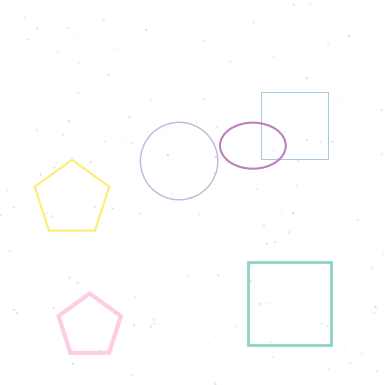[{"shape": "square", "thickness": 2, "radius": 0.54, "center": [0.752, 0.211]}, {"shape": "circle", "thickness": 1, "radius": 0.5, "center": [0.465, 0.582]}, {"shape": "square", "thickness": 0.5, "radius": 0.43, "center": [0.765, 0.673]}, {"shape": "pentagon", "thickness": 3, "radius": 0.43, "center": [0.233, 0.153]}, {"shape": "oval", "thickness": 1.5, "radius": 0.43, "center": [0.657, 0.622]}, {"shape": "pentagon", "thickness": 1.5, "radius": 0.51, "center": [0.187, 0.483]}]